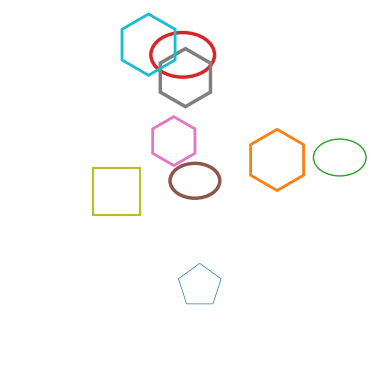[{"shape": "pentagon", "thickness": 0.5, "radius": 0.29, "center": [0.519, 0.258]}, {"shape": "hexagon", "thickness": 2, "radius": 0.4, "center": [0.72, 0.585]}, {"shape": "oval", "thickness": 1, "radius": 0.34, "center": [0.883, 0.591]}, {"shape": "oval", "thickness": 2.5, "radius": 0.41, "center": [0.475, 0.858]}, {"shape": "oval", "thickness": 2.5, "radius": 0.32, "center": [0.506, 0.53]}, {"shape": "hexagon", "thickness": 2, "radius": 0.32, "center": [0.451, 0.634]}, {"shape": "hexagon", "thickness": 2.5, "radius": 0.38, "center": [0.482, 0.798]}, {"shape": "square", "thickness": 1.5, "radius": 0.31, "center": [0.303, 0.503]}, {"shape": "hexagon", "thickness": 2, "radius": 0.4, "center": [0.386, 0.884]}]